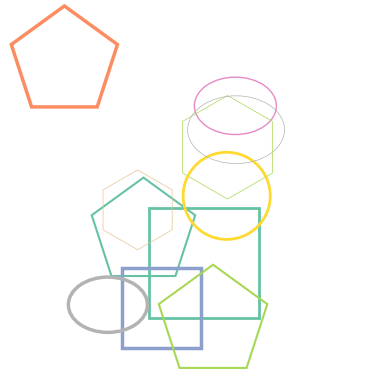[{"shape": "pentagon", "thickness": 1.5, "radius": 0.71, "center": [0.373, 0.397]}, {"shape": "square", "thickness": 2, "radius": 0.71, "center": [0.529, 0.317]}, {"shape": "pentagon", "thickness": 2.5, "radius": 0.72, "center": [0.167, 0.84]}, {"shape": "square", "thickness": 2.5, "radius": 0.52, "center": [0.42, 0.2]}, {"shape": "oval", "thickness": 1, "radius": 0.53, "center": [0.611, 0.725]}, {"shape": "hexagon", "thickness": 0.5, "radius": 0.67, "center": [0.591, 0.618]}, {"shape": "pentagon", "thickness": 1.5, "radius": 0.74, "center": [0.553, 0.164]}, {"shape": "circle", "thickness": 2, "radius": 0.57, "center": [0.589, 0.491]}, {"shape": "hexagon", "thickness": 0.5, "radius": 0.52, "center": [0.357, 0.455]}, {"shape": "oval", "thickness": 0.5, "radius": 0.63, "center": [0.613, 0.663]}, {"shape": "oval", "thickness": 2.5, "radius": 0.51, "center": [0.28, 0.208]}]